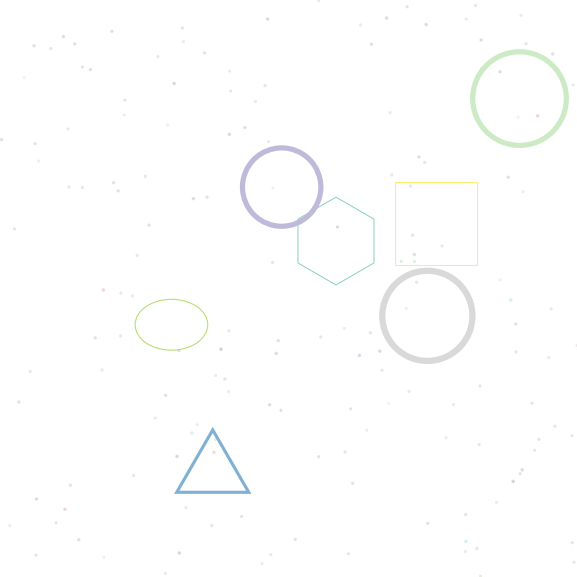[{"shape": "hexagon", "thickness": 0.5, "radius": 0.38, "center": [0.582, 0.582]}, {"shape": "circle", "thickness": 2.5, "radius": 0.34, "center": [0.488, 0.675]}, {"shape": "triangle", "thickness": 1.5, "radius": 0.36, "center": [0.368, 0.183]}, {"shape": "oval", "thickness": 0.5, "radius": 0.31, "center": [0.297, 0.437]}, {"shape": "circle", "thickness": 3, "radius": 0.39, "center": [0.74, 0.452]}, {"shape": "circle", "thickness": 2.5, "radius": 0.41, "center": [0.9, 0.828]}, {"shape": "square", "thickness": 0.5, "radius": 0.36, "center": [0.755, 0.612]}]